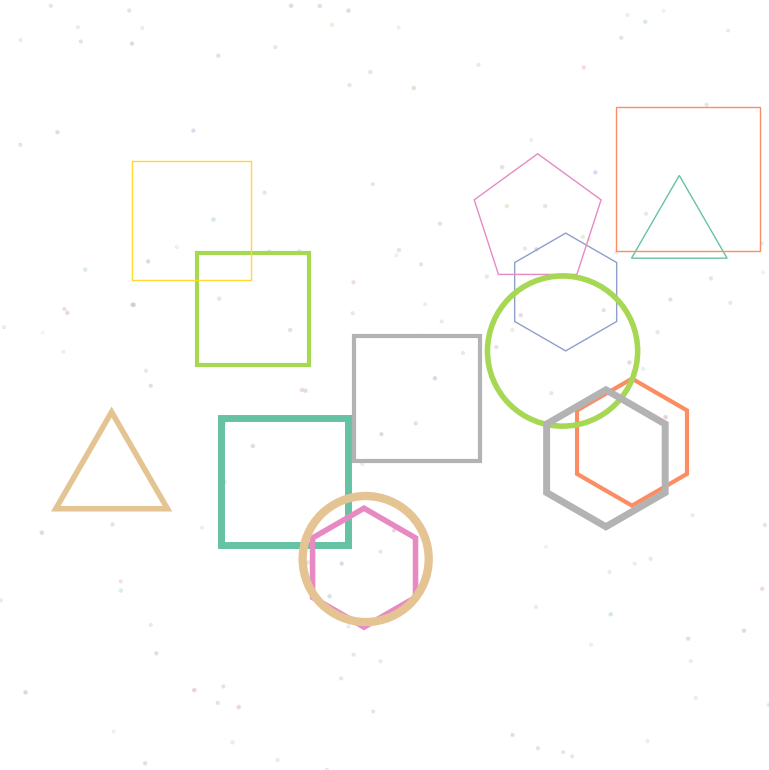[{"shape": "square", "thickness": 2.5, "radius": 0.41, "center": [0.37, 0.375]}, {"shape": "triangle", "thickness": 0.5, "radius": 0.36, "center": [0.882, 0.701]}, {"shape": "square", "thickness": 0.5, "radius": 0.47, "center": [0.893, 0.767]}, {"shape": "hexagon", "thickness": 1.5, "radius": 0.41, "center": [0.821, 0.426]}, {"shape": "hexagon", "thickness": 0.5, "radius": 0.38, "center": [0.735, 0.621]}, {"shape": "hexagon", "thickness": 2, "radius": 0.39, "center": [0.473, 0.263]}, {"shape": "pentagon", "thickness": 0.5, "radius": 0.43, "center": [0.698, 0.714]}, {"shape": "circle", "thickness": 2, "radius": 0.49, "center": [0.731, 0.544]}, {"shape": "square", "thickness": 1.5, "radius": 0.36, "center": [0.328, 0.599]}, {"shape": "square", "thickness": 0.5, "radius": 0.39, "center": [0.249, 0.714]}, {"shape": "circle", "thickness": 3, "radius": 0.41, "center": [0.475, 0.274]}, {"shape": "triangle", "thickness": 2, "radius": 0.42, "center": [0.145, 0.381]}, {"shape": "square", "thickness": 1.5, "radius": 0.41, "center": [0.541, 0.483]}, {"shape": "hexagon", "thickness": 2.5, "radius": 0.44, "center": [0.787, 0.405]}]